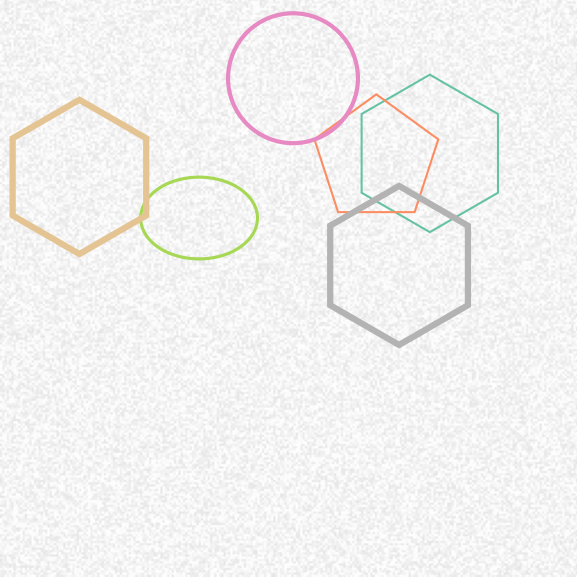[{"shape": "hexagon", "thickness": 1, "radius": 0.68, "center": [0.744, 0.734]}, {"shape": "pentagon", "thickness": 1, "radius": 0.56, "center": [0.652, 0.723]}, {"shape": "circle", "thickness": 2, "radius": 0.56, "center": [0.507, 0.864]}, {"shape": "oval", "thickness": 1.5, "radius": 0.51, "center": [0.345, 0.622]}, {"shape": "hexagon", "thickness": 3, "radius": 0.67, "center": [0.138, 0.693]}, {"shape": "hexagon", "thickness": 3, "radius": 0.69, "center": [0.691, 0.539]}]